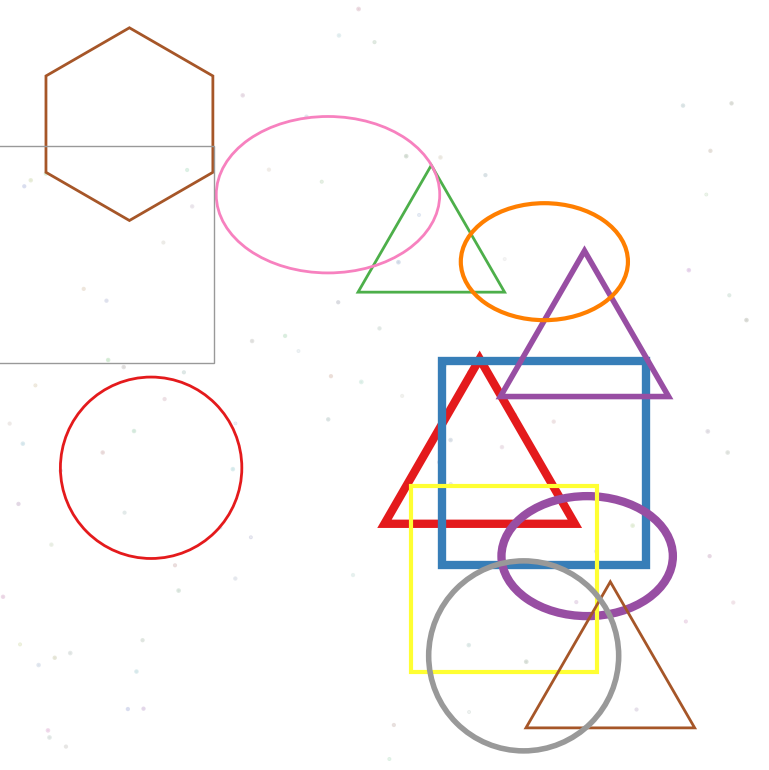[{"shape": "triangle", "thickness": 3, "radius": 0.71, "center": [0.623, 0.391]}, {"shape": "circle", "thickness": 1, "radius": 0.59, "center": [0.196, 0.392]}, {"shape": "square", "thickness": 3, "radius": 0.66, "center": [0.706, 0.399]}, {"shape": "triangle", "thickness": 1, "radius": 0.55, "center": [0.56, 0.676]}, {"shape": "oval", "thickness": 3, "radius": 0.56, "center": [0.763, 0.278]}, {"shape": "triangle", "thickness": 2, "radius": 0.63, "center": [0.759, 0.548]}, {"shape": "oval", "thickness": 1.5, "radius": 0.54, "center": [0.707, 0.66]}, {"shape": "square", "thickness": 1.5, "radius": 0.6, "center": [0.655, 0.248]}, {"shape": "triangle", "thickness": 1, "radius": 0.63, "center": [0.793, 0.118]}, {"shape": "hexagon", "thickness": 1, "radius": 0.63, "center": [0.168, 0.839]}, {"shape": "oval", "thickness": 1, "radius": 0.73, "center": [0.426, 0.747]}, {"shape": "circle", "thickness": 2, "radius": 0.62, "center": [0.68, 0.148]}, {"shape": "square", "thickness": 0.5, "radius": 0.71, "center": [0.136, 0.669]}]